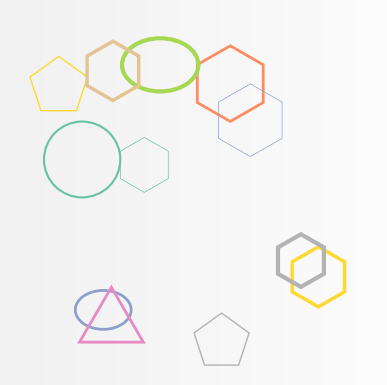[{"shape": "hexagon", "thickness": 0.5, "radius": 0.36, "center": [0.372, 0.572]}, {"shape": "circle", "thickness": 1.5, "radius": 0.49, "center": [0.212, 0.586]}, {"shape": "hexagon", "thickness": 2, "radius": 0.49, "center": [0.594, 0.783]}, {"shape": "hexagon", "thickness": 0.5, "radius": 0.47, "center": [0.646, 0.688]}, {"shape": "oval", "thickness": 2, "radius": 0.36, "center": [0.266, 0.195]}, {"shape": "triangle", "thickness": 2, "radius": 0.48, "center": [0.287, 0.159]}, {"shape": "oval", "thickness": 3, "radius": 0.49, "center": [0.413, 0.832]}, {"shape": "hexagon", "thickness": 2.5, "radius": 0.39, "center": [0.822, 0.281]}, {"shape": "pentagon", "thickness": 1, "radius": 0.39, "center": [0.151, 0.776]}, {"shape": "hexagon", "thickness": 2.5, "radius": 0.38, "center": [0.291, 0.816]}, {"shape": "pentagon", "thickness": 1, "radius": 0.37, "center": [0.572, 0.112]}, {"shape": "hexagon", "thickness": 3, "radius": 0.34, "center": [0.777, 0.323]}]